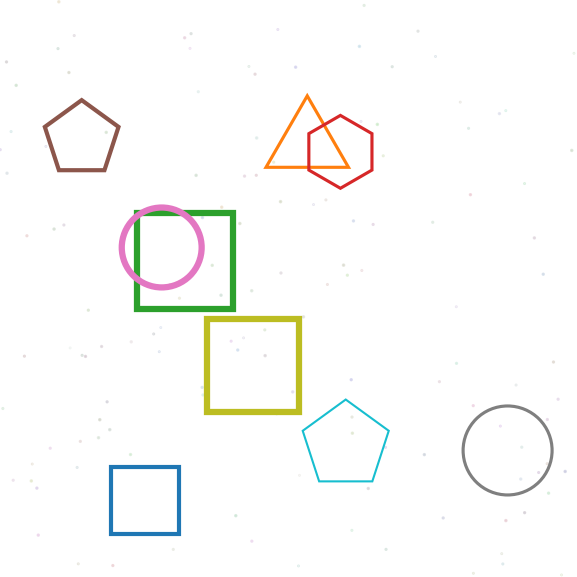[{"shape": "square", "thickness": 2, "radius": 0.29, "center": [0.251, 0.133]}, {"shape": "triangle", "thickness": 1.5, "radius": 0.41, "center": [0.532, 0.751]}, {"shape": "square", "thickness": 3, "radius": 0.42, "center": [0.32, 0.547]}, {"shape": "hexagon", "thickness": 1.5, "radius": 0.32, "center": [0.589, 0.736]}, {"shape": "pentagon", "thickness": 2, "radius": 0.34, "center": [0.141, 0.759]}, {"shape": "circle", "thickness": 3, "radius": 0.35, "center": [0.28, 0.571]}, {"shape": "circle", "thickness": 1.5, "radius": 0.39, "center": [0.879, 0.219]}, {"shape": "square", "thickness": 3, "radius": 0.4, "center": [0.438, 0.366]}, {"shape": "pentagon", "thickness": 1, "radius": 0.39, "center": [0.599, 0.229]}]